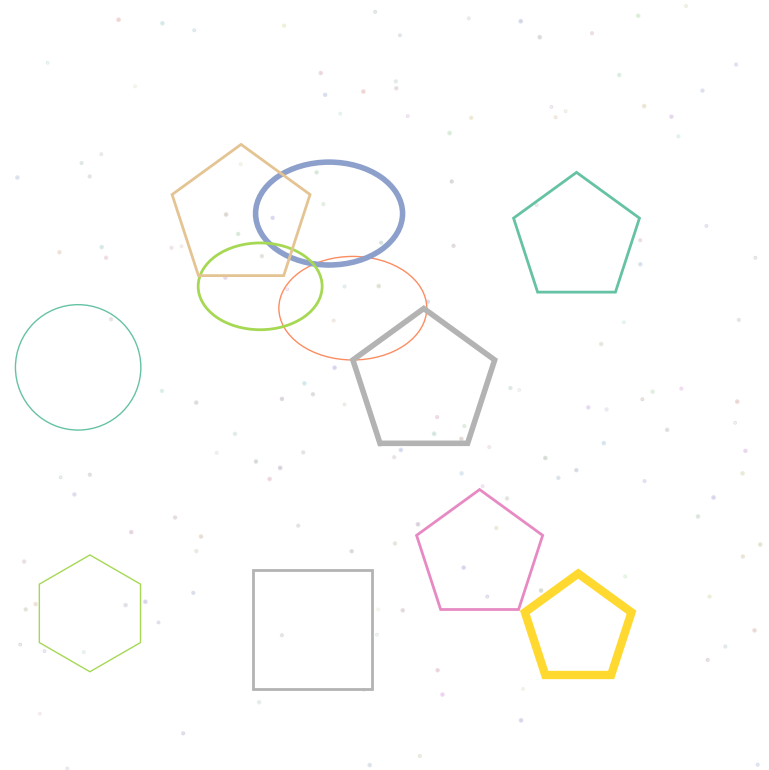[{"shape": "circle", "thickness": 0.5, "radius": 0.41, "center": [0.101, 0.523]}, {"shape": "pentagon", "thickness": 1, "radius": 0.43, "center": [0.749, 0.69]}, {"shape": "oval", "thickness": 0.5, "radius": 0.48, "center": [0.458, 0.6]}, {"shape": "oval", "thickness": 2, "radius": 0.48, "center": [0.427, 0.723]}, {"shape": "pentagon", "thickness": 1, "radius": 0.43, "center": [0.623, 0.278]}, {"shape": "hexagon", "thickness": 0.5, "radius": 0.38, "center": [0.117, 0.203]}, {"shape": "oval", "thickness": 1, "radius": 0.4, "center": [0.338, 0.628]}, {"shape": "pentagon", "thickness": 3, "radius": 0.36, "center": [0.751, 0.182]}, {"shape": "pentagon", "thickness": 1, "radius": 0.47, "center": [0.313, 0.718]}, {"shape": "pentagon", "thickness": 2, "radius": 0.48, "center": [0.55, 0.503]}, {"shape": "square", "thickness": 1, "radius": 0.39, "center": [0.406, 0.183]}]